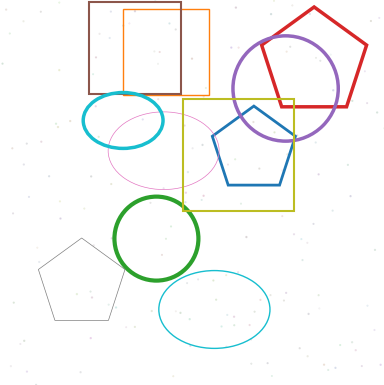[{"shape": "pentagon", "thickness": 2, "radius": 0.57, "center": [0.659, 0.611]}, {"shape": "square", "thickness": 1, "radius": 0.56, "center": [0.43, 0.865]}, {"shape": "circle", "thickness": 3, "radius": 0.55, "center": [0.406, 0.38]}, {"shape": "pentagon", "thickness": 2.5, "radius": 0.72, "center": [0.816, 0.839]}, {"shape": "circle", "thickness": 2.5, "radius": 0.68, "center": [0.742, 0.77]}, {"shape": "square", "thickness": 1.5, "radius": 0.6, "center": [0.351, 0.875]}, {"shape": "oval", "thickness": 0.5, "radius": 0.72, "center": [0.425, 0.609]}, {"shape": "pentagon", "thickness": 0.5, "radius": 0.59, "center": [0.212, 0.264]}, {"shape": "square", "thickness": 1.5, "radius": 0.73, "center": [0.619, 0.598]}, {"shape": "oval", "thickness": 2.5, "radius": 0.52, "center": [0.32, 0.687]}, {"shape": "oval", "thickness": 1, "radius": 0.72, "center": [0.557, 0.196]}]